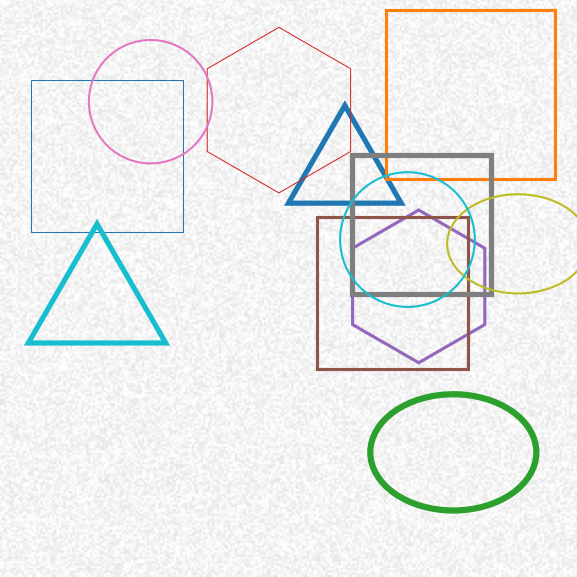[{"shape": "triangle", "thickness": 2.5, "radius": 0.56, "center": [0.597, 0.704]}, {"shape": "square", "thickness": 0.5, "radius": 0.66, "center": [0.186, 0.729]}, {"shape": "square", "thickness": 1.5, "radius": 0.73, "center": [0.815, 0.836]}, {"shape": "oval", "thickness": 3, "radius": 0.72, "center": [0.785, 0.216]}, {"shape": "hexagon", "thickness": 0.5, "radius": 0.72, "center": [0.483, 0.808]}, {"shape": "hexagon", "thickness": 1.5, "radius": 0.66, "center": [0.725, 0.503]}, {"shape": "square", "thickness": 1.5, "radius": 0.65, "center": [0.679, 0.492]}, {"shape": "circle", "thickness": 1, "radius": 0.53, "center": [0.261, 0.823]}, {"shape": "square", "thickness": 2.5, "radius": 0.6, "center": [0.73, 0.611]}, {"shape": "oval", "thickness": 1, "radius": 0.61, "center": [0.897, 0.577]}, {"shape": "circle", "thickness": 1, "radius": 0.58, "center": [0.706, 0.584]}, {"shape": "triangle", "thickness": 2.5, "radius": 0.69, "center": [0.168, 0.474]}]